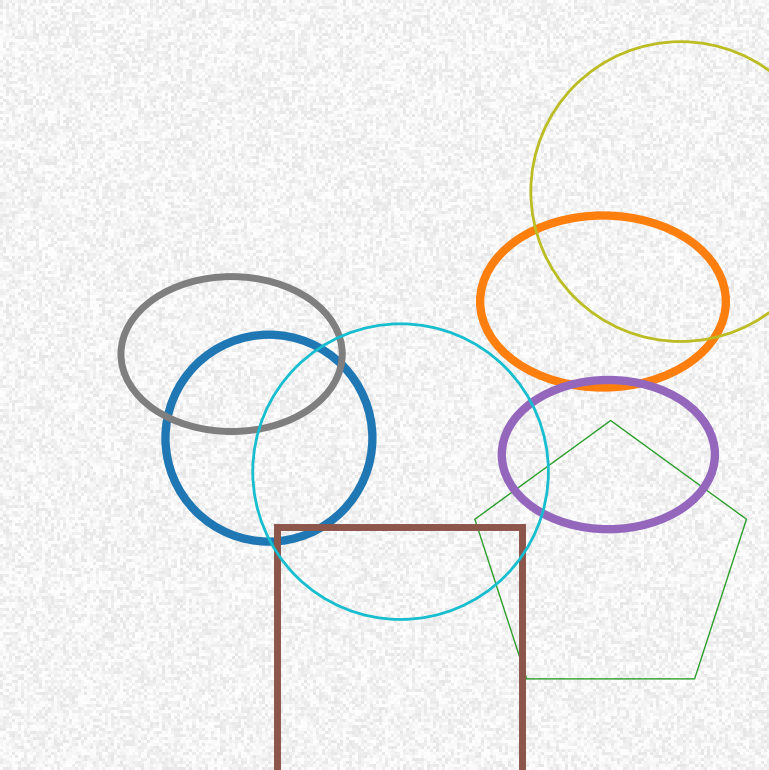[{"shape": "circle", "thickness": 3, "radius": 0.67, "center": [0.349, 0.431]}, {"shape": "oval", "thickness": 3, "radius": 0.8, "center": [0.783, 0.608]}, {"shape": "pentagon", "thickness": 0.5, "radius": 0.93, "center": [0.793, 0.268]}, {"shape": "oval", "thickness": 3, "radius": 0.69, "center": [0.79, 0.41]}, {"shape": "square", "thickness": 2.5, "radius": 0.8, "center": [0.519, 0.156]}, {"shape": "oval", "thickness": 2.5, "radius": 0.72, "center": [0.301, 0.54]}, {"shape": "circle", "thickness": 1, "radius": 0.97, "center": [0.884, 0.751]}, {"shape": "circle", "thickness": 1, "radius": 0.96, "center": [0.52, 0.387]}]